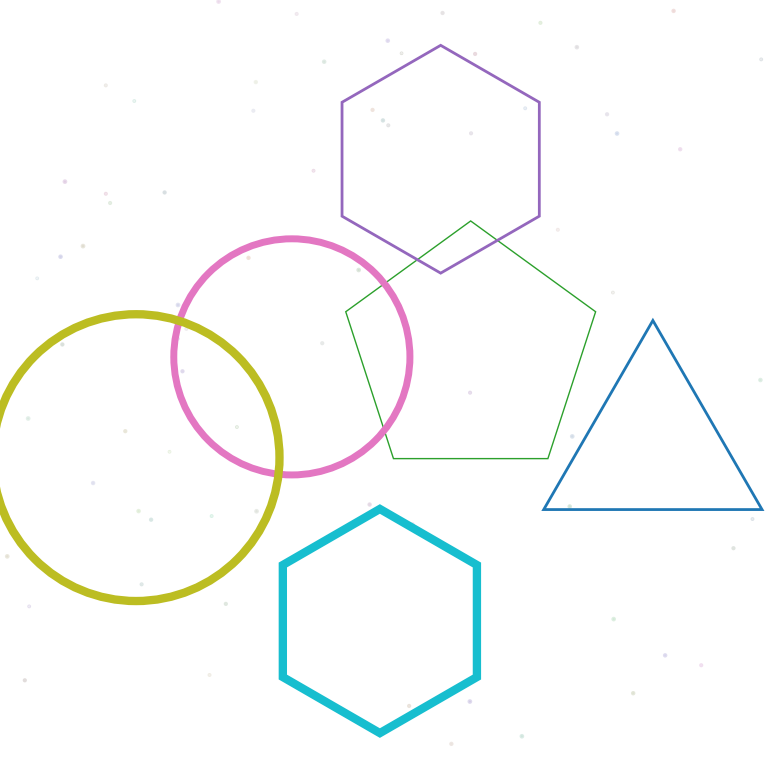[{"shape": "triangle", "thickness": 1, "radius": 0.82, "center": [0.848, 0.42]}, {"shape": "pentagon", "thickness": 0.5, "radius": 0.85, "center": [0.611, 0.542]}, {"shape": "hexagon", "thickness": 1, "radius": 0.74, "center": [0.572, 0.793]}, {"shape": "circle", "thickness": 2.5, "radius": 0.77, "center": [0.379, 0.537]}, {"shape": "circle", "thickness": 3, "radius": 0.93, "center": [0.177, 0.406]}, {"shape": "hexagon", "thickness": 3, "radius": 0.73, "center": [0.493, 0.193]}]